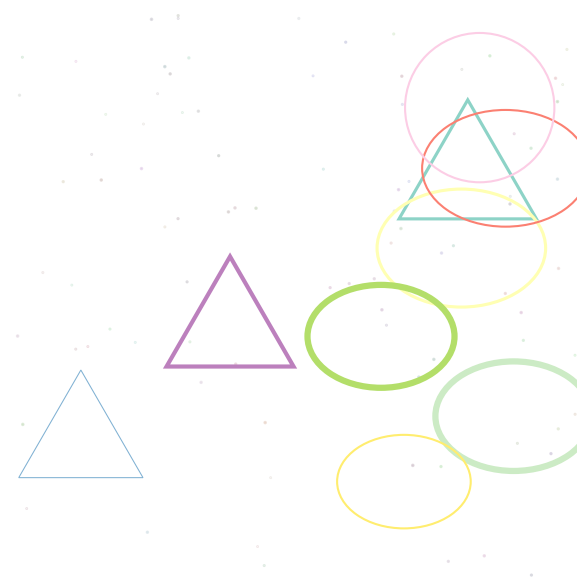[{"shape": "triangle", "thickness": 1.5, "radius": 0.69, "center": [0.81, 0.689]}, {"shape": "oval", "thickness": 1.5, "radius": 0.73, "center": [0.799, 0.57]}, {"shape": "oval", "thickness": 1, "radius": 0.72, "center": [0.875, 0.708]}, {"shape": "triangle", "thickness": 0.5, "radius": 0.62, "center": [0.14, 0.234]}, {"shape": "oval", "thickness": 3, "radius": 0.64, "center": [0.66, 0.417]}, {"shape": "circle", "thickness": 1, "radius": 0.65, "center": [0.831, 0.813]}, {"shape": "triangle", "thickness": 2, "radius": 0.64, "center": [0.398, 0.428]}, {"shape": "oval", "thickness": 3, "radius": 0.68, "center": [0.889, 0.278]}, {"shape": "oval", "thickness": 1, "radius": 0.58, "center": [0.699, 0.165]}]